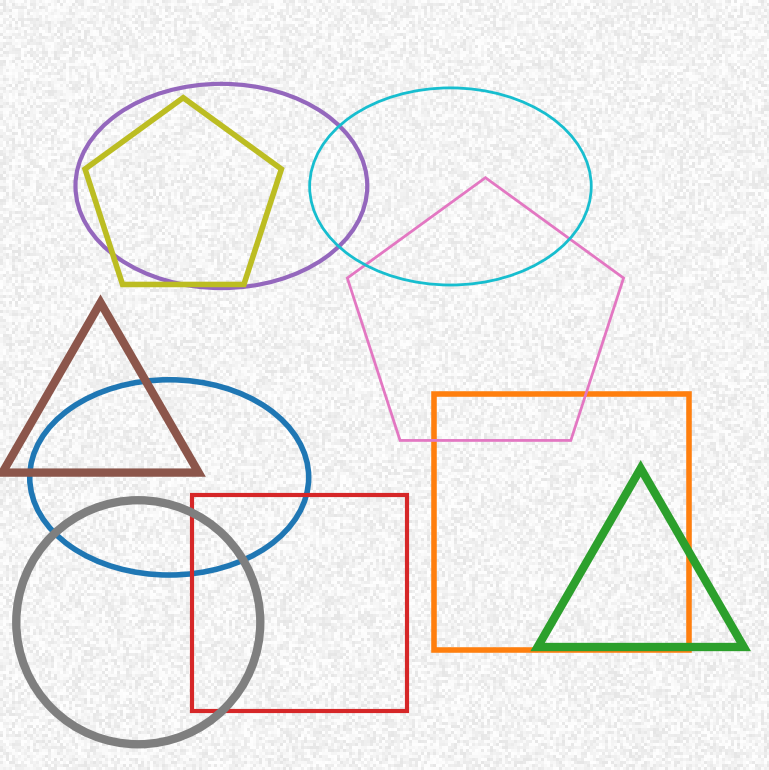[{"shape": "oval", "thickness": 2, "radius": 0.91, "center": [0.22, 0.38]}, {"shape": "square", "thickness": 2, "radius": 0.83, "center": [0.729, 0.322]}, {"shape": "triangle", "thickness": 3, "radius": 0.77, "center": [0.832, 0.237]}, {"shape": "square", "thickness": 1.5, "radius": 0.7, "center": [0.389, 0.217]}, {"shape": "oval", "thickness": 1.5, "radius": 0.95, "center": [0.287, 0.758]}, {"shape": "triangle", "thickness": 3, "radius": 0.74, "center": [0.131, 0.46]}, {"shape": "pentagon", "thickness": 1, "radius": 0.94, "center": [0.63, 0.581]}, {"shape": "circle", "thickness": 3, "radius": 0.79, "center": [0.18, 0.192]}, {"shape": "pentagon", "thickness": 2, "radius": 0.67, "center": [0.238, 0.739]}, {"shape": "oval", "thickness": 1, "radius": 0.91, "center": [0.585, 0.758]}]